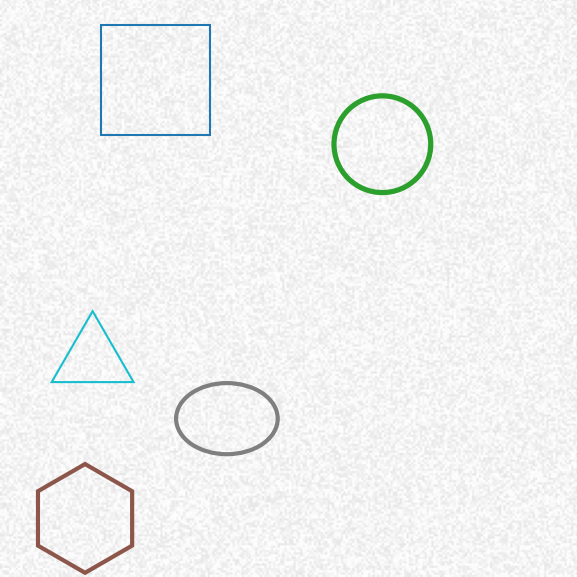[{"shape": "square", "thickness": 1, "radius": 0.47, "center": [0.269, 0.861]}, {"shape": "circle", "thickness": 2.5, "radius": 0.42, "center": [0.662, 0.749]}, {"shape": "hexagon", "thickness": 2, "radius": 0.47, "center": [0.147, 0.101]}, {"shape": "oval", "thickness": 2, "radius": 0.44, "center": [0.393, 0.274]}, {"shape": "triangle", "thickness": 1, "radius": 0.41, "center": [0.16, 0.378]}]